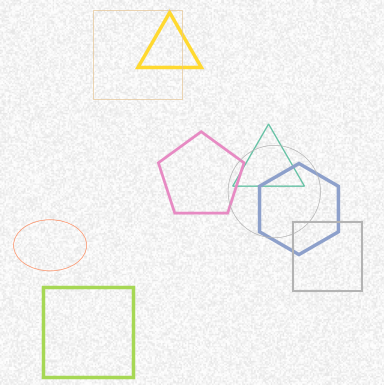[{"shape": "triangle", "thickness": 1, "radius": 0.54, "center": [0.698, 0.57]}, {"shape": "oval", "thickness": 0.5, "radius": 0.47, "center": [0.13, 0.363]}, {"shape": "hexagon", "thickness": 2.5, "radius": 0.59, "center": [0.777, 0.457]}, {"shape": "pentagon", "thickness": 2, "radius": 0.58, "center": [0.523, 0.541]}, {"shape": "square", "thickness": 2.5, "radius": 0.59, "center": [0.228, 0.138]}, {"shape": "triangle", "thickness": 2.5, "radius": 0.48, "center": [0.441, 0.872]}, {"shape": "square", "thickness": 0.5, "radius": 0.58, "center": [0.356, 0.859]}, {"shape": "square", "thickness": 1.5, "radius": 0.44, "center": [0.851, 0.334]}, {"shape": "circle", "thickness": 0.5, "radius": 0.6, "center": [0.712, 0.502]}]